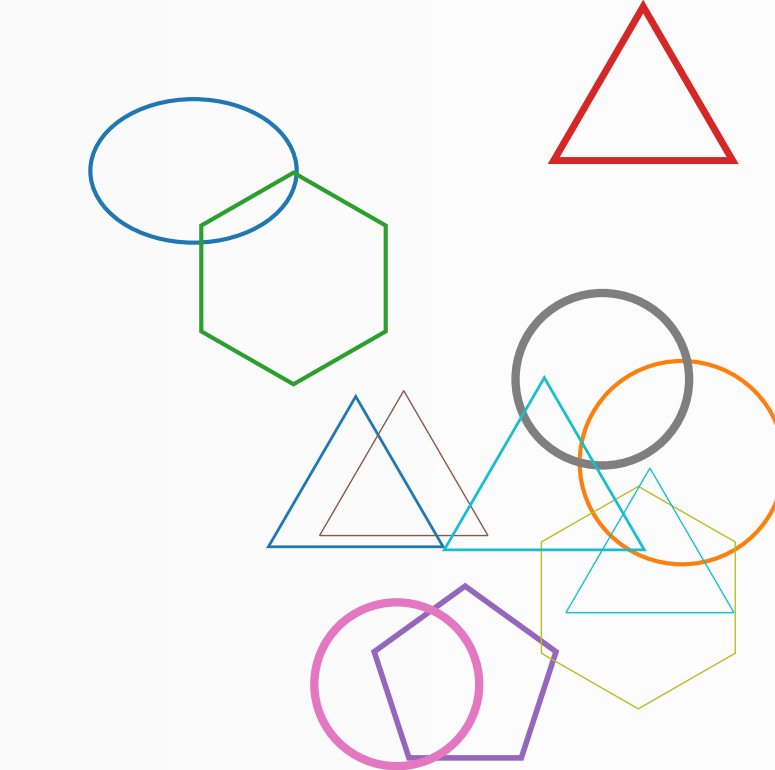[{"shape": "triangle", "thickness": 1, "radius": 0.65, "center": [0.459, 0.355]}, {"shape": "oval", "thickness": 1.5, "radius": 0.67, "center": [0.25, 0.778]}, {"shape": "circle", "thickness": 1.5, "radius": 0.66, "center": [0.88, 0.399]}, {"shape": "hexagon", "thickness": 1.5, "radius": 0.69, "center": [0.379, 0.638]}, {"shape": "triangle", "thickness": 2.5, "radius": 0.67, "center": [0.83, 0.858]}, {"shape": "pentagon", "thickness": 2, "radius": 0.62, "center": [0.6, 0.116]}, {"shape": "triangle", "thickness": 0.5, "radius": 0.63, "center": [0.521, 0.367]}, {"shape": "circle", "thickness": 3, "radius": 0.53, "center": [0.512, 0.111]}, {"shape": "circle", "thickness": 3, "radius": 0.56, "center": [0.777, 0.507]}, {"shape": "hexagon", "thickness": 0.5, "radius": 0.72, "center": [0.824, 0.224]}, {"shape": "triangle", "thickness": 1, "radius": 0.75, "center": [0.702, 0.36]}, {"shape": "triangle", "thickness": 0.5, "radius": 0.63, "center": [0.839, 0.267]}]